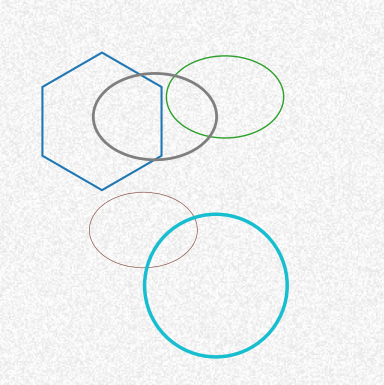[{"shape": "hexagon", "thickness": 1.5, "radius": 0.89, "center": [0.265, 0.685]}, {"shape": "oval", "thickness": 1, "radius": 0.76, "center": [0.585, 0.748]}, {"shape": "oval", "thickness": 0.5, "radius": 0.7, "center": [0.372, 0.403]}, {"shape": "oval", "thickness": 2, "radius": 0.8, "center": [0.402, 0.697]}, {"shape": "circle", "thickness": 2.5, "radius": 0.93, "center": [0.561, 0.258]}]